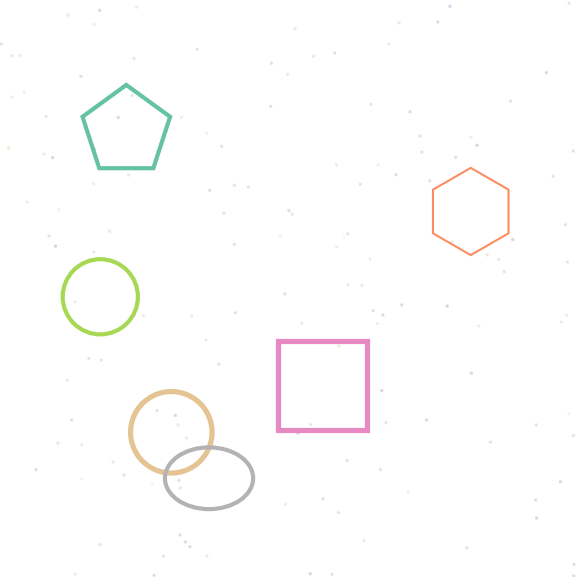[{"shape": "pentagon", "thickness": 2, "radius": 0.4, "center": [0.219, 0.772]}, {"shape": "hexagon", "thickness": 1, "radius": 0.38, "center": [0.815, 0.633]}, {"shape": "square", "thickness": 2.5, "radius": 0.39, "center": [0.558, 0.332]}, {"shape": "circle", "thickness": 2, "radius": 0.33, "center": [0.174, 0.485]}, {"shape": "circle", "thickness": 2.5, "radius": 0.35, "center": [0.297, 0.251]}, {"shape": "oval", "thickness": 2, "radius": 0.38, "center": [0.362, 0.171]}]